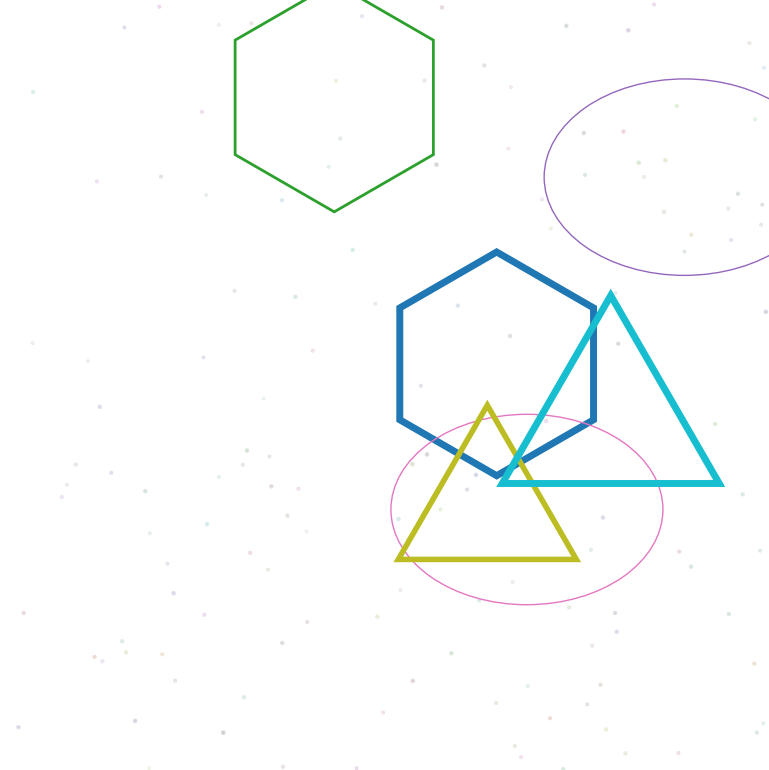[{"shape": "hexagon", "thickness": 2.5, "radius": 0.73, "center": [0.645, 0.527]}, {"shape": "hexagon", "thickness": 1, "radius": 0.74, "center": [0.434, 0.874]}, {"shape": "oval", "thickness": 0.5, "radius": 0.91, "center": [0.889, 0.77]}, {"shape": "oval", "thickness": 0.5, "radius": 0.88, "center": [0.684, 0.338]}, {"shape": "triangle", "thickness": 2, "radius": 0.67, "center": [0.633, 0.34]}, {"shape": "triangle", "thickness": 2.5, "radius": 0.81, "center": [0.793, 0.453]}]